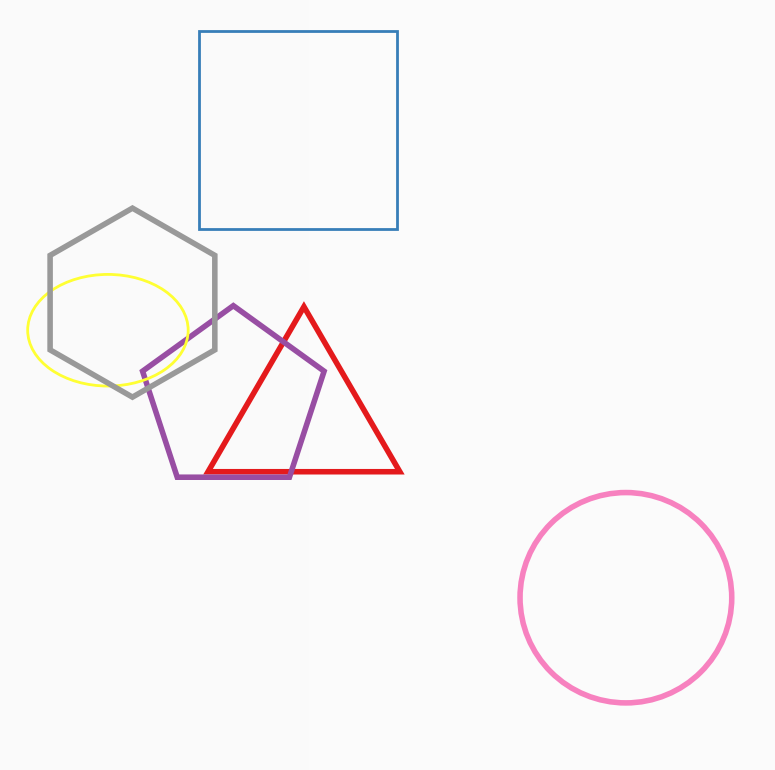[{"shape": "triangle", "thickness": 2, "radius": 0.71, "center": [0.392, 0.459]}, {"shape": "square", "thickness": 1, "radius": 0.64, "center": [0.384, 0.831]}, {"shape": "pentagon", "thickness": 2, "radius": 0.62, "center": [0.301, 0.48]}, {"shape": "oval", "thickness": 1, "radius": 0.52, "center": [0.139, 0.571]}, {"shape": "circle", "thickness": 2, "radius": 0.68, "center": [0.808, 0.224]}, {"shape": "hexagon", "thickness": 2, "radius": 0.61, "center": [0.171, 0.607]}]